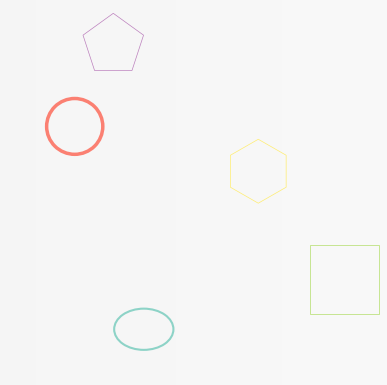[{"shape": "oval", "thickness": 1.5, "radius": 0.38, "center": [0.371, 0.145]}, {"shape": "circle", "thickness": 2.5, "radius": 0.36, "center": [0.193, 0.672]}, {"shape": "square", "thickness": 0.5, "radius": 0.45, "center": [0.89, 0.274]}, {"shape": "pentagon", "thickness": 0.5, "radius": 0.41, "center": [0.292, 0.883]}, {"shape": "hexagon", "thickness": 0.5, "radius": 0.42, "center": [0.667, 0.555]}]